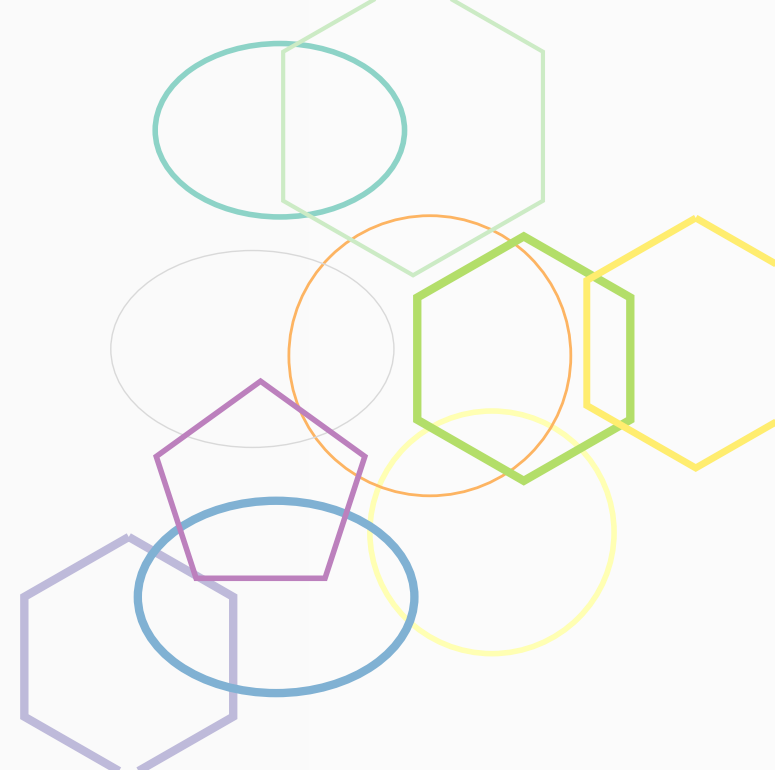[{"shape": "oval", "thickness": 2, "radius": 0.8, "center": [0.361, 0.831]}, {"shape": "circle", "thickness": 2, "radius": 0.79, "center": [0.635, 0.309]}, {"shape": "hexagon", "thickness": 3, "radius": 0.78, "center": [0.166, 0.147]}, {"shape": "oval", "thickness": 3, "radius": 0.89, "center": [0.356, 0.225]}, {"shape": "circle", "thickness": 1, "radius": 0.91, "center": [0.555, 0.538]}, {"shape": "hexagon", "thickness": 3, "radius": 0.79, "center": [0.676, 0.534]}, {"shape": "oval", "thickness": 0.5, "radius": 0.91, "center": [0.326, 0.547]}, {"shape": "pentagon", "thickness": 2, "radius": 0.71, "center": [0.336, 0.363]}, {"shape": "hexagon", "thickness": 1.5, "radius": 0.97, "center": [0.533, 0.836]}, {"shape": "hexagon", "thickness": 2.5, "radius": 0.81, "center": [0.898, 0.555]}]